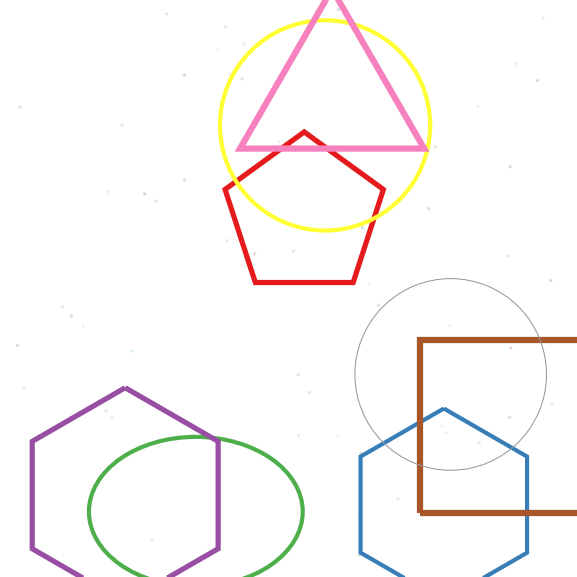[{"shape": "pentagon", "thickness": 2.5, "radius": 0.72, "center": [0.527, 0.627]}, {"shape": "hexagon", "thickness": 2, "radius": 0.83, "center": [0.769, 0.125]}, {"shape": "oval", "thickness": 2, "radius": 0.93, "center": [0.339, 0.113]}, {"shape": "hexagon", "thickness": 2.5, "radius": 0.93, "center": [0.217, 0.142]}, {"shape": "circle", "thickness": 2, "radius": 0.91, "center": [0.563, 0.782]}, {"shape": "square", "thickness": 3, "radius": 0.75, "center": [0.878, 0.26]}, {"shape": "triangle", "thickness": 3, "radius": 0.92, "center": [0.575, 0.834]}, {"shape": "circle", "thickness": 0.5, "radius": 0.83, "center": [0.78, 0.351]}]